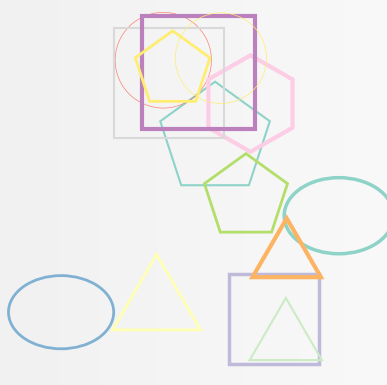[{"shape": "oval", "thickness": 2.5, "radius": 0.71, "center": [0.875, 0.44]}, {"shape": "pentagon", "thickness": 1.5, "radius": 0.74, "center": [0.555, 0.639]}, {"shape": "triangle", "thickness": 2, "radius": 0.65, "center": [0.404, 0.208]}, {"shape": "square", "thickness": 2.5, "radius": 0.59, "center": [0.707, 0.172]}, {"shape": "circle", "thickness": 0.5, "radius": 0.62, "center": [0.421, 0.844]}, {"shape": "oval", "thickness": 2, "radius": 0.68, "center": [0.158, 0.189]}, {"shape": "triangle", "thickness": 3, "radius": 0.51, "center": [0.74, 0.331]}, {"shape": "pentagon", "thickness": 2, "radius": 0.56, "center": [0.635, 0.488]}, {"shape": "hexagon", "thickness": 3, "radius": 0.63, "center": [0.646, 0.731]}, {"shape": "square", "thickness": 1.5, "radius": 0.71, "center": [0.436, 0.784]}, {"shape": "square", "thickness": 3, "radius": 0.73, "center": [0.513, 0.811]}, {"shape": "triangle", "thickness": 1.5, "radius": 0.54, "center": [0.738, 0.119]}, {"shape": "pentagon", "thickness": 2, "radius": 0.51, "center": [0.446, 0.819]}, {"shape": "circle", "thickness": 0.5, "radius": 0.59, "center": [0.57, 0.849]}]